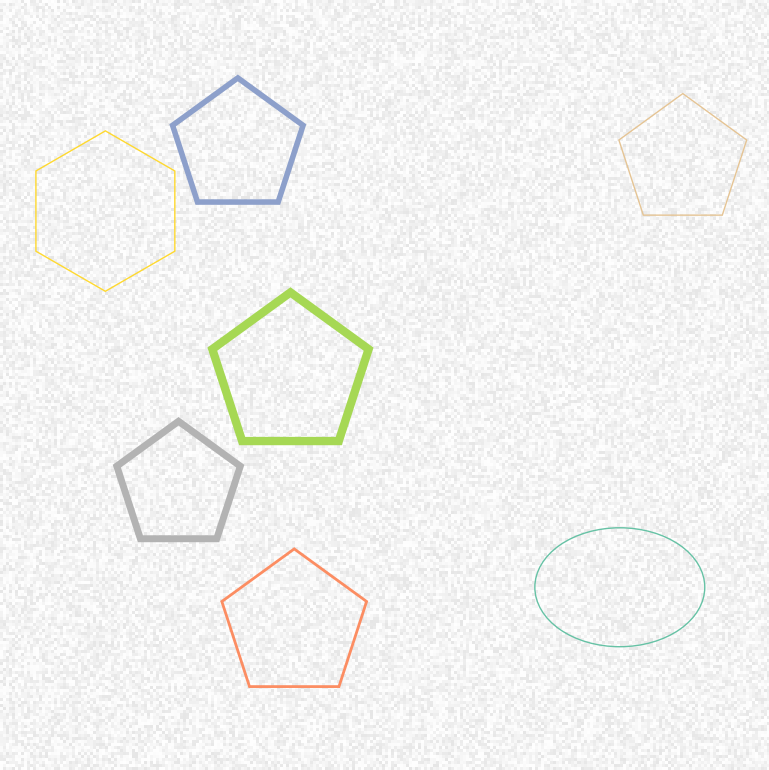[{"shape": "oval", "thickness": 0.5, "radius": 0.55, "center": [0.805, 0.237]}, {"shape": "pentagon", "thickness": 1, "radius": 0.49, "center": [0.382, 0.188]}, {"shape": "pentagon", "thickness": 2, "radius": 0.45, "center": [0.309, 0.81]}, {"shape": "pentagon", "thickness": 3, "radius": 0.53, "center": [0.377, 0.514]}, {"shape": "hexagon", "thickness": 0.5, "radius": 0.52, "center": [0.137, 0.726]}, {"shape": "pentagon", "thickness": 0.5, "radius": 0.44, "center": [0.887, 0.791]}, {"shape": "pentagon", "thickness": 2.5, "radius": 0.42, "center": [0.232, 0.369]}]